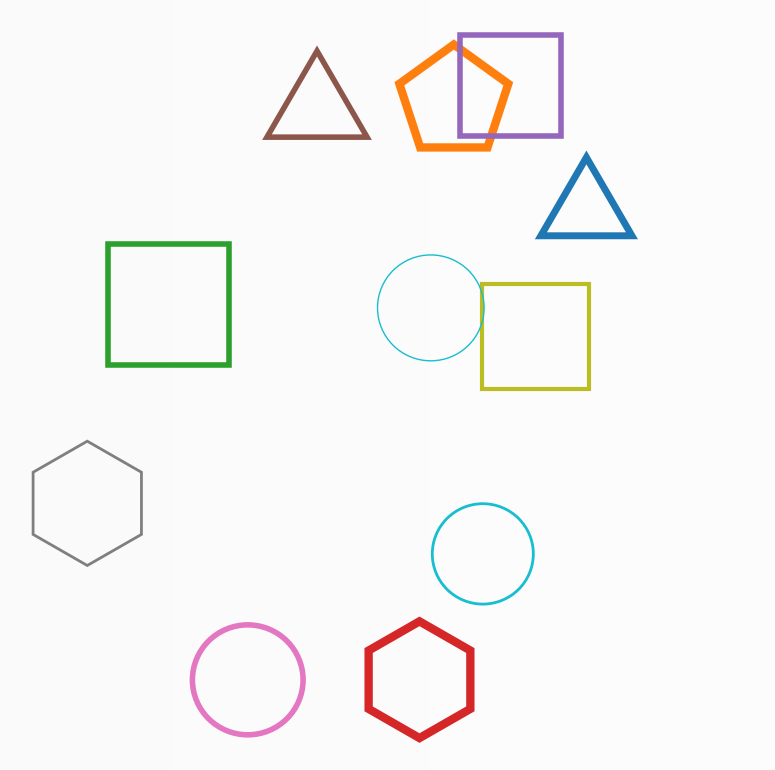[{"shape": "triangle", "thickness": 2.5, "radius": 0.34, "center": [0.757, 0.728]}, {"shape": "pentagon", "thickness": 3, "radius": 0.37, "center": [0.586, 0.868]}, {"shape": "square", "thickness": 2, "radius": 0.39, "center": [0.217, 0.604]}, {"shape": "hexagon", "thickness": 3, "radius": 0.38, "center": [0.541, 0.117]}, {"shape": "square", "thickness": 2, "radius": 0.33, "center": [0.659, 0.889]}, {"shape": "triangle", "thickness": 2, "radius": 0.37, "center": [0.409, 0.859]}, {"shape": "circle", "thickness": 2, "radius": 0.36, "center": [0.32, 0.117]}, {"shape": "hexagon", "thickness": 1, "radius": 0.4, "center": [0.113, 0.346]}, {"shape": "square", "thickness": 1.5, "radius": 0.34, "center": [0.691, 0.563]}, {"shape": "circle", "thickness": 1, "radius": 0.33, "center": [0.623, 0.281]}, {"shape": "circle", "thickness": 0.5, "radius": 0.34, "center": [0.556, 0.6]}]